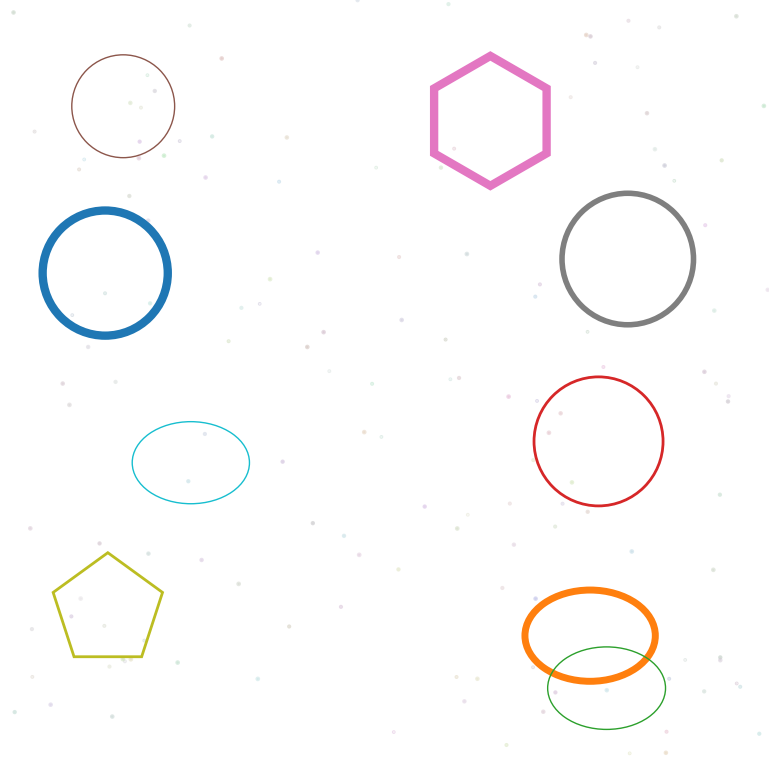[{"shape": "circle", "thickness": 3, "radius": 0.41, "center": [0.137, 0.645]}, {"shape": "oval", "thickness": 2.5, "radius": 0.42, "center": [0.766, 0.174]}, {"shape": "oval", "thickness": 0.5, "radius": 0.38, "center": [0.788, 0.106]}, {"shape": "circle", "thickness": 1, "radius": 0.42, "center": [0.777, 0.427]}, {"shape": "circle", "thickness": 0.5, "radius": 0.33, "center": [0.16, 0.862]}, {"shape": "hexagon", "thickness": 3, "radius": 0.42, "center": [0.637, 0.843]}, {"shape": "circle", "thickness": 2, "radius": 0.43, "center": [0.815, 0.664]}, {"shape": "pentagon", "thickness": 1, "radius": 0.37, "center": [0.14, 0.208]}, {"shape": "oval", "thickness": 0.5, "radius": 0.38, "center": [0.248, 0.399]}]